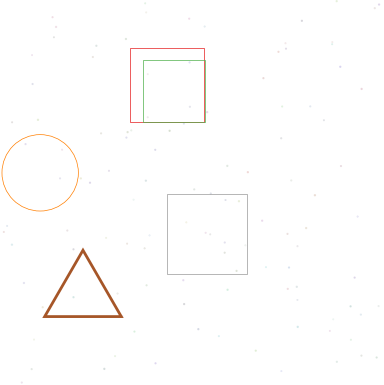[{"shape": "square", "thickness": 0.5, "radius": 0.48, "center": [0.433, 0.779]}, {"shape": "square", "thickness": 0.5, "radius": 0.41, "center": [0.452, 0.764]}, {"shape": "circle", "thickness": 0.5, "radius": 0.5, "center": [0.104, 0.551]}, {"shape": "triangle", "thickness": 2, "radius": 0.57, "center": [0.216, 0.235]}, {"shape": "square", "thickness": 0.5, "radius": 0.52, "center": [0.538, 0.392]}]